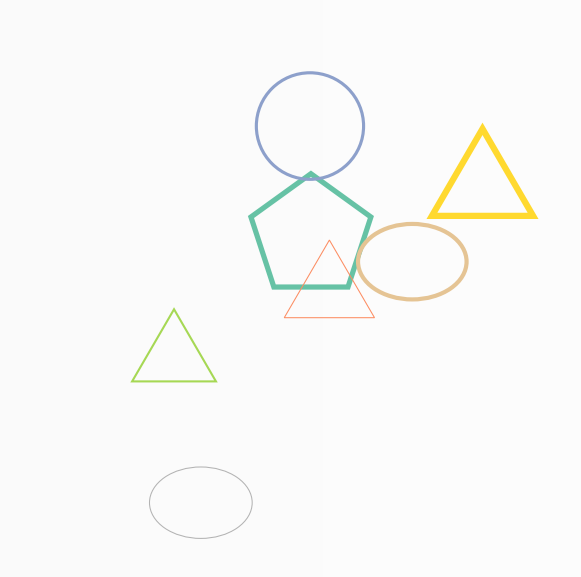[{"shape": "pentagon", "thickness": 2.5, "radius": 0.54, "center": [0.535, 0.59]}, {"shape": "triangle", "thickness": 0.5, "radius": 0.45, "center": [0.567, 0.494]}, {"shape": "circle", "thickness": 1.5, "radius": 0.46, "center": [0.533, 0.781]}, {"shape": "triangle", "thickness": 1, "radius": 0.42, "center": [0.299, 0.38]}, {"shape": "triangle", "thickness": 3, "radius": 0.5, "center": [0.83, 0.676]}, {"shape": "oval", "thickness": 2, "radius": 0.47, "center": [0.709, 0.546]}, {"shape": "oval", "thickness": 0.5, "radius": 0.44, "center": [0.346, 0.129]}]